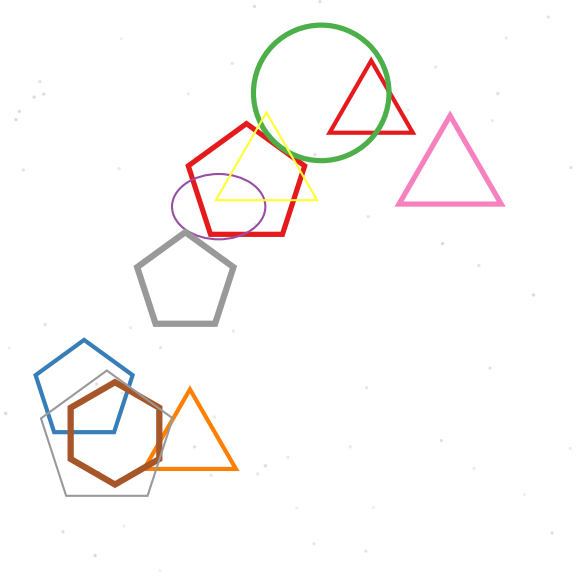[{"shape": "pentagon", "thickness": 2.5, "radius": 0.53, "center": [0.427, 0.679]}, {"shape": "triangle", "thickness": 2, "radius": 0.42, "center": [0.643, 0.811]}, {"shape": "pentagon", "thickness": 2, "radius": 0.44, "center": [0.146, 0.322]}, {"shape": "circle", "thickness": 2.5, "radius": 0.59, "center": [0.556, 0.838]}, {"shape": "oval", "thickness": 1, "radius": 0.4, "center": [0.379, 0.641]}, {"shape": "triangle", "thickness": 2, "radius": 0.46, "center": [0.329, 0.233]}, {"shape": "triangle", "thickness": 1, "radius": 0.51, "center": [0.461, 0.703]}, {"shape": "hexagon", "thickness": 3, "radius": 0.44, "center": [0.199, 0.249]}, {"shape": "triangle", "thickness": 2.5, "radius": 0.51, "center": [0.779, 0.697]}, {"shape": "pentagon", "thickness": 1, "radius": 0.6, "center": [0.185, 0.238]}, {"shape": "pentagon", "thickness": 3, "radius": 0.44, "center": [0.321, 0.509]}]